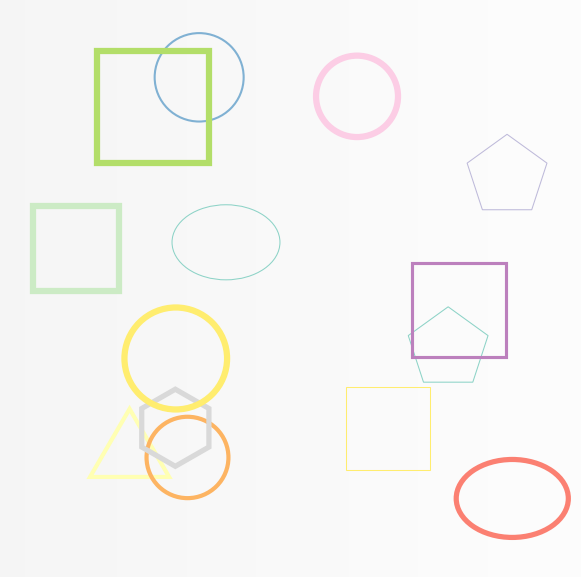[{"shape": "pentagon", "thickness": 0.5, "radius": 0.36, "center": [0.771, 0.396]}, {"shape": "oval", "thickness": 0.5, "radius": 0.46, "center": [0.389, 0.58]}, {"shape": "triangle", "thickness": 2, "radius": 0.39, "center": [0.223, 0.213]}, {"shape": "pentagon", "thickness": 0.5, "radius": 0.36, "center": [0.872, 0.694]}, {"shape": "oval", "thickness": 2.5, "radius": 0.48, "center": [0.881, 0.136]}, {"shape": "circle", "thickness": 1, "radius": 0.38, "center": [0.343, 0.865]}, {"shape": "circle", "thickness": 2, "radius": 0.35, "center": [0.323, 0.207]}, {"shape": "square", "thickness": 3, "radius": 0.48, "center": [0.263, 0.813]}, {"shape": "circle", "thickness": 3, "radius": 0.35, "center": [0.614, 0.832]}, {"shape": "hexagon", "thickness": 2.5, "radius": 0.33, "center": [0.302, 0.258]}, {"shape": "square", "thickness": 1.5, "radius": 0.4, "center": [0.79, 0.462]}, {"shape": "square", "thickness": 3, "radius": 0.37, "center": [0.13, 0.568]}, {"shape": "circle", "thickness": 3, "radius": 0.44, "center": [0.302, 0.378]}, {"shape": "square", "thickness": 0.5, "radius": 0.36, "center": [0.667, 0.257]}]